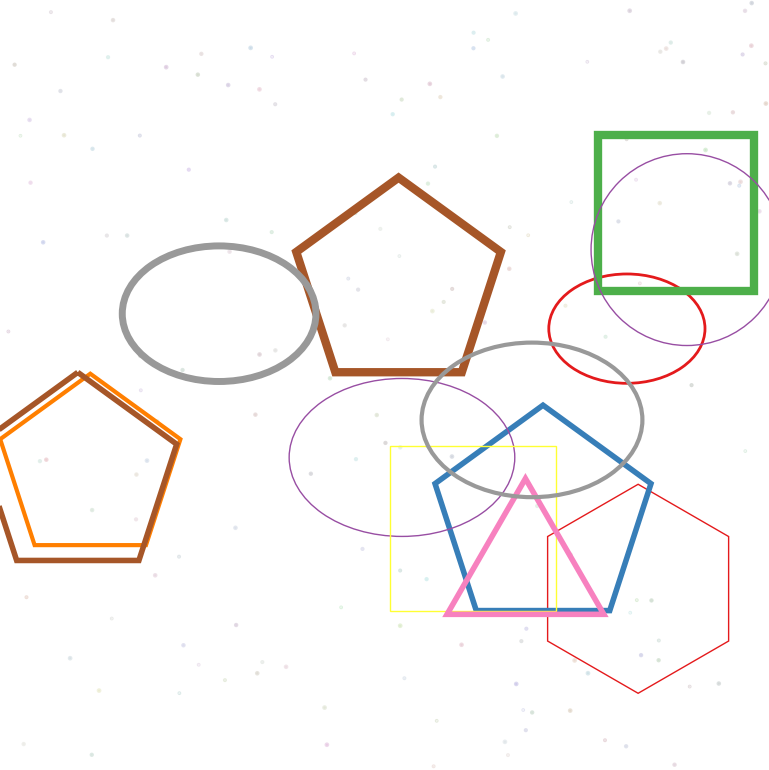[{"shape": "hexagon", "thickness": 0.5, "radius": 0.68, "center": [0.829, 0.235]}, {"shape": "oval", "thickness": 1, "radius": 0.51, "center": [0.814, 0.573]}, {"shape": "pentagon", "thickness": 2, "radius": 0.74, "center": [0.705, 0.326]}, {"shape": "square", "thickness": 3, "radius": 0.51, "center": [0.878, 0.724]}, {"shape": "oval", "thickness": 0.5, "radius": 0.73, "center": [0.522, 0.406]}, {"shape": "circle", "thickness": 0.5, "radius": 0.62, "center": [0.892, 0.676]}, {"shape": "pentagon", "thickness": 1.5, "radius": 0.62, "center": [0.117, 0.392]}, {"shape": "square", "thickness": 0.5, "radius": 0.54, "center": [0.614, 0.314]}, {"shape": "pentagon", "thickness": 2, "radius": 0.68, "center": [0.101, 0.381]}, {"shape": "pentagon", "thickness": 3, "radius": 0.7, "center": [0.518, 0.63]}, {"shape": "triangle", "thickness": 2, "radius": 0.59, "center": [0.682, 0.261]}, {"shape": "oval", "thickness": 2.5, "radius": 0.63, "center": [0.285, 0.593]}, {"shape": "oval", "thickness": 1.5, "radius": 0.72, "center": [0.691, 0.455]}]